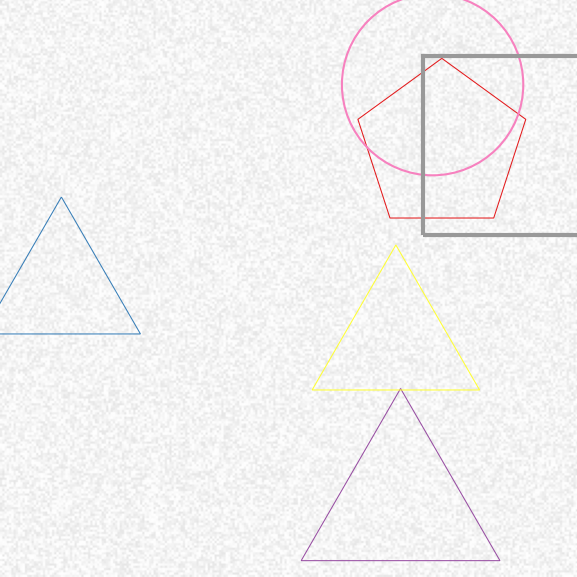[{"shape": "pentagon", "thickness": 0.5, "radius": 0.76, "center": [0.765, 0.745]}, {"shape": "triangle", "thickness": 0.5, "radius": 0.79, "center": [0.106, 0.5]}, {"shape": "triangle", "thickness": 0.5, "radius": 0.99, "center": [0.694, 0.128]}, {"shape": "triangle", "thickness": 0.5, "radius": 0.84, "center": [0.685, 0.408]}, {"shape": "circle", "thickness": 1, "radius": 0.79, "center": [0.749, 0.853]}, {"shape": "square", "thickness": 2, "radius": 0.78, "center": [0.888, 0.747]}]